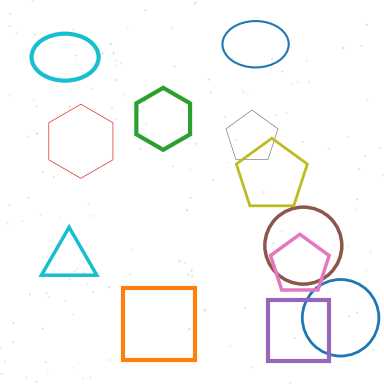[{"shape": "circle", "thickness": 2, "radius": 0.5, "center": [0.885, 0.175]}, {"shape": "oval", "thickness": 1.5, "radius": 0.43, "center": [0.664, 0.885]}, {"shape": "square", "thickness": 3, "radius": 0.47, "center": [0.413, 0.159]}, {"shape": "hexagon", "thickness": 3, "radius": 0.4, "center": [0.424, 0.691]}, {"shape": "hexagon", "thickness": 0.5, "radius": 0.48, "center": [0.21, 0.633]}, {"shape": "square", "thickness": 3, "radius": 0.4, "center": [0.775, 0.141]}, {"shape": "circle", "thickness": 2.5, "radius": 0.5, "center": [0.788, 0.362]}, {"shape": "pentagon", "thickness": 2.5, "radius": 0.4, "center": [0.779, 0.311]}, {"shape": "pentagon", "thickness": 0.5, "radius": 0.35, "center": [0.654, 0.643]}, {"shape": "pentagon", "thickness": 2, "radius": 0.48, "center": [0.706, 0.544]}, {"shape": "oval", "thickness": 3, "radius": 0.44, "center": [0.169, 0.852]}, {"shape": "triangle", "thickness": 2.5, "radius": 0.42, "center": [0.18, 0.327]}]